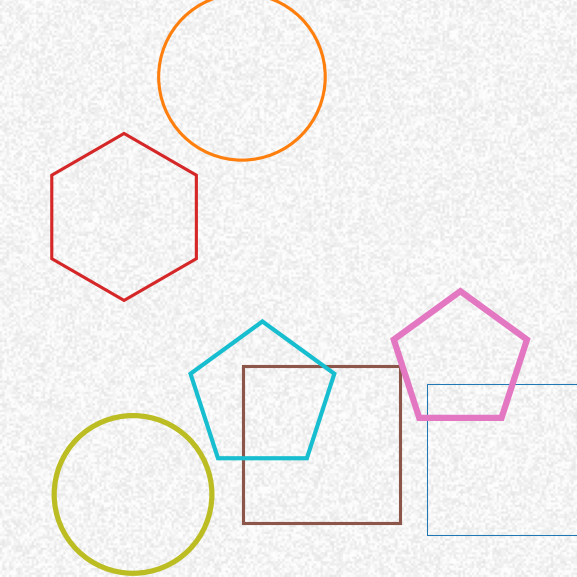[{"shape": "square", "thickness": 0.5, "radius": 0.65, "center": [0.871, 0.203]}, {"shape": "circle", "thickness": 1.5, "radius": 0.72, "center": [0.419, 0.866]}, {"shape": "hexagon", "thickness": 1.5, "radius": 0.72, "center": [0.215, 0.623]}, {"shape": "square", "thickness": 1.5, "radius": 0.68, "center": [0.557, 0.23]}, {"shape": "pentagon", "thickness": 3, "radius": 0.61, "center": [0.797, 0.374]}, {"shape": "circle", "thickness": 2.5, "radius": 0.68, "center": [0.23, 0.143]}, {"shape": "pentagon", "thickness": 2, "radius": 0.65, "center": [0.454, 0.312]}]